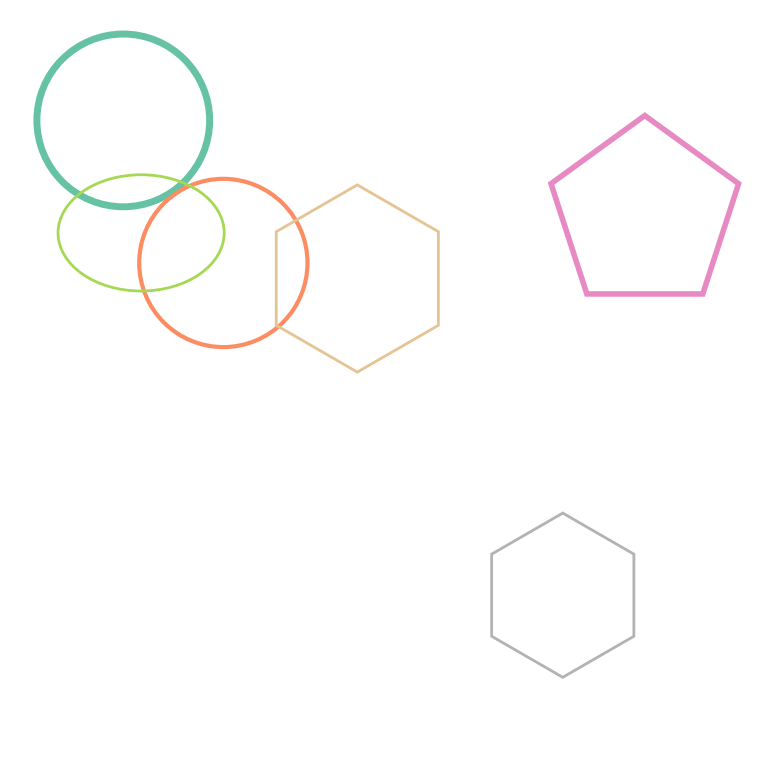[{"shape": "circle", "thickness": 2.5, "radius": 0.56, "center": [0.16, 0.844]}, {"shape": "circle", "thickness": 1.5, "radius": 0.55, "center": [0.29, 0.658]}, {"shape": "pentagon", "thickness": 2, "radius": 0.64, "center": [0.837, 0.722]}, {"shape": "oval", "thickness": 1, "radius": 0.54, "center": [0.183, 0.698]}, {"shape": "hexagon", "thickness": 1, "radius": 0.61, "center": [0.464, 0.638]}, {"shape": "hexagon", "thickness": 1, "radius": 0.53, "center": [0.731, 0.227]}]